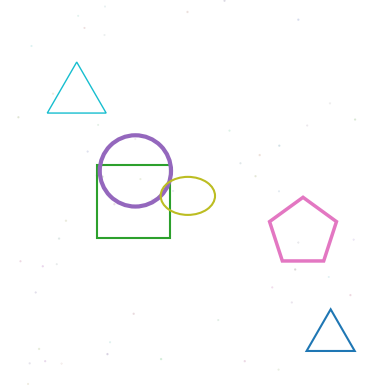[{"shape": "triangle", "thickness": 1.5, "radius": 0.36, "center": [0.859, 0.124]}, {"shape": "square", "thickness": 1.5, "radius": 0.48, "center": [0.347, 0.477]}, {"shape": "circle", "thickness": 3, "radius": 0.46, "center": [0.352, 0.556]}, {"shape": "pentagon", "thickness": 2.5, "radius": 0.46, "center": [0.787, 0.396]}, {"shape": "oval", "thickness": 1.5, "radius": 0.35, "center": [0.488, 0.491]}, {"shape": "triangle", "thickness": 1, "radius": 0.44, "center": [0.199, 0.751]}]